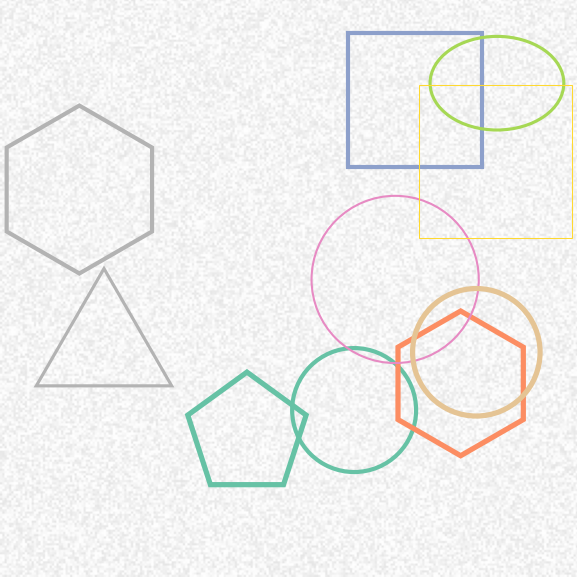[{"shape": "pentagon", "thickness": 2.5, "radius": 0.54, "center": [0.428, 0.247]}, {"shape": "circle", "thickness": 2, "radius": 0.54, "center": [0.613, 0.289]}, {"shape": "hexagon", "thickness": 2.5, "radius": 0.63, "center": [0.798, 0.335]}, {"shape": "square", "thickness": 2, "radius": 0.58, "center": [0.719, 0.825]}, {"shape": "circle", "thickness": 1, "radius": 0.72, "center": [0.684, 0.515]}, {"shape": "oval", "thickness": 1.5, "radius": 0.58, "center": [0.861, 0.855]}, {"shape": "square", "thickness": 0.5, "radius": 0.66, "center": [0.858, 0.719]}, {"shape": "circle", "thickness": 2.5, "radius": 0.55, "center": [0.825, 0.389]}, {"shape": "triangle", "thickness": 1.5, "radius": 0.68, "center": [0.18, 0.399]}, {"shape": "hexagon", "thickness": 2, "radius": 0.73, "center": [0.137, 0.671]}]